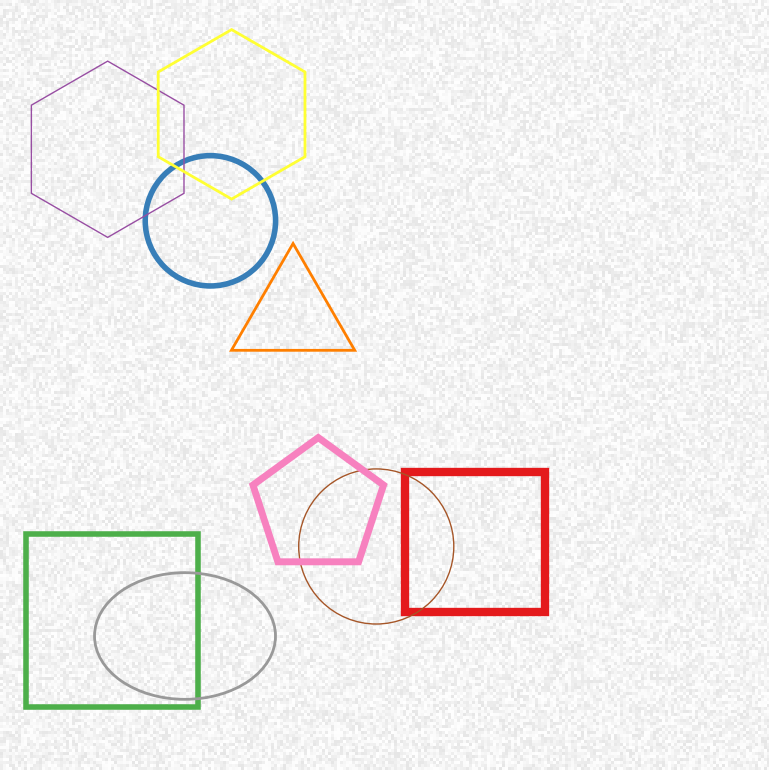[{"shape": "square", "thickness": 3, "radius": 0.45, "center": [0.617, 0.296]}, {"shape": "circle", "thickness": 2, "radius": 0.42, "center": [0.273, 0.713]}, {"shape": "square", "thickness": 2, "radius": 0.56, "center": [0.145, 0.194]}, {"shape": "hexagon", "thickness": 0.5, "radius": 0.57, "center": [0.14, 0.806]}, {"shape": "triangle", "thickness": 1, "radius": 0.46, "center": [0.381, 0.591]}, {"shape": "hexagon", "thickness": 1, "radius": 0.55, "center": [0.301, 0.852]}, {"shape": "circle", "thickness": 0.5, "radius": 0.5, "center": [0.489, 0.29]}, {"shape": "pentagon", "thickness": 2.5, "radius": 0.45, "center": [0.413, 0.343]}, {"shape": "oval", "thickness": 1, "radius": 0.59, "center": [0.24, 0.174]}]